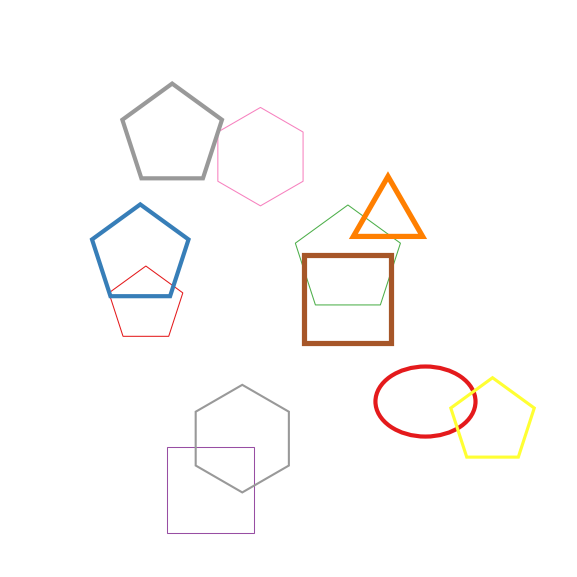[{"shape": "pentagon", "thickness": 0.5, "radius": 0.34, "center": [0.253, 0.471]}, {"shape": "oval", "thickness": 2, "radius": 0.43, "center": [0.737, 0.304]}, {"shape": "pentagon", "thickness": 2, "radius": 0.44, "center": [0.243, 0.557]}, {"shape": "pentagon", "thickness": 0.5, "radius": 0.48, "center": [0.602, 0.549]}, {"shape": "square", "thickness": 0.5, "radius": 0.37, "center": [0.365, 0.15]}, {"shape": "triangle", "thickness": 2.5, "radius": 0.35, "center": [0.672, 0.624]}, {"shape": "pentagon", "thickness": 1.5, "radius": 0.38, "center": [0.853, 0.269]}, {"shape": "square", "thickness": 2.5, "radius": 0.38, "center": [0.602, 0.481]}, {"shape": "hexagon", "thickness": 0.5, "radius": 0.43, "center": [0.451, 0.728]}, {"shape": "pentagon", "thickness": 2, "radius": 0.45, "center": [0.298, 0.764]}, {"shape": "hexagon", "thickness": 1, "radius": 0.47, "center": [0.42, 0.24]}]